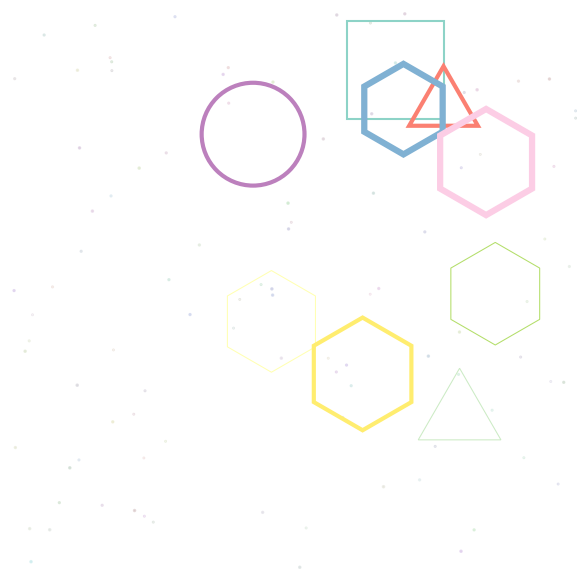[{"shape": "square", "thickness": 1, "radius": 0.42, "center": [0.685, 0.878]}, {"shape": "hexagon", "thickness": 0.5, "radius": 0.44, "center": [0.47, 0.443]}, {"shape": "triangle", "thickness": 2, "radius": 0.34, "center": [0.768, 0.816]}, {"shape": "hexagon", "thickness": 3, "radius": 0.39, "center": [0.699, 0.81]}, {"shape": "hexagon", "thickness": 0.5, "radius": 0.44, "center": [0.858, 0.491]}, {"shape": "hexagon", "thickness": 3, "radius": 0.46, "center": [0.842, 0.719]}, {"shape": "circle", "thickness": 2, "radius": 0.45, "center": [0.438, 0.767]}, {"shape": "triangle", "thickness": 0.5, "radius": 0.41, "center": [0.796, 0.279]}, {"shape": "hexagon", "thickness": 2, "radius": 0.49, "center": [0.628, 0.352]}]